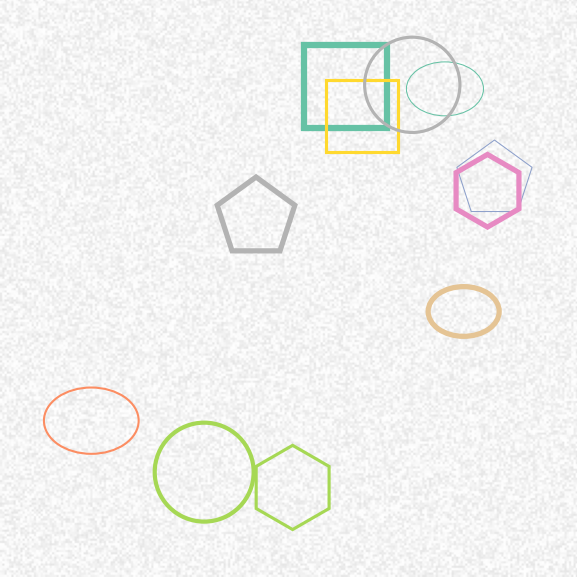[{"shape": "square", "thickness": 3, "radius": 0.36, "center": [0.598, 0.85]}, {"shape": "oval", "thickness": 0.5, "radius": 0.33, "center": [0.77, 0.845]}, {"shape": "oval", "thickness": 1, "radius": 0.41, "center": [0.158, 0.271]}, {"shape": "pentagon", "thickness": 0.5, "radius": 0.34, "center": [0.856, 0.688]}, {"shape": "hexagon", "thickness": 2.5, "radius": 0.31, "center": [0.844, 0.669]}, {"shape": "hexagon", "thickness": 1.5, "radius": 0.36, "center": [0.507, 0.155]}, {"shape": "circle", "thickness": 2, "radius": 0.43, "center": [0.354, 0.182]}, {"shape": "square", "thickness": 1.5, "radius": 0.31, "center": [0.627, 0.799]}, {"shape": "oval", "thickness": 2.5, "radius": 0.31, "center": [0.803, 0.46]}, {"shape": "pentagon", "thickness": 2.5, "radius": 0.35, "center": [0.443, 0.622]}, {"shape": "circle", "thickness": 1.5, "radius": 0.41, "center": [0.714, 0.852]}]